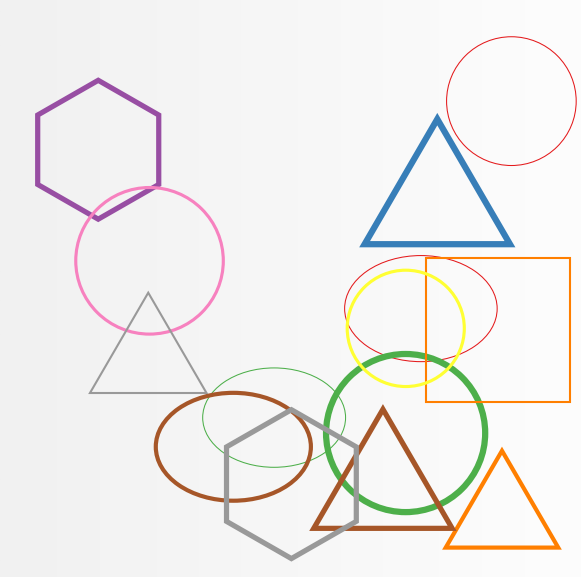[{"shape": "oval", "thickness": 0.5, "radius": 0.66, "center": [0.724, 0.465]}, {"shape": "circle", "thickness": 0.5, "radius": 0.56, "center": [0.88, 0.824]}, {"shape": "triangle", "thickness": 3, "radius": 0.72, "center": [0.752, 0.648]}, {"shape": "circle", "thickness": 3, "radius": 0.68, "center": [0.698, 0.249]}, {"shape": "oval", "thickness": 0.5, "radius": 0.61, "center": [0.472, 0.276]}, {"shape": "hexagon", "thickness": 2.5, "radius": 0.6, "center": [0.169, 0.74]}, {"shape": "triangle", "thickness": 2, "radius": 0.56, "center": [0.864, 0.107]}, {"shape": "square", "thickness": 1, "radius": 0.62, "center": [0.857, 0.428]}, {"shape": "circle", "thickness": 1.5, "radius": 0.5, "center": [0.698, 0.431]}, {"shape": "oval", "thickness": 2, "radius": 0.67, "center": [0.401, 0.225]}, {"shape": "triangle", "thickness": 2.5, "radius": 0.69, "center": [0.659, 0.153]}, {"shape": "circle", "thickness": 1.5, "radius": 0.63, "center": [0.257, 0.548]}, {"shape": "hexagon", "thickness": 2.5, "radius": 0.64, "center": [0.501, 0.161]}, {"shape": "triangle", "thickness": 1, "radius": 0.58, "center": [0.255, 0.376]}]